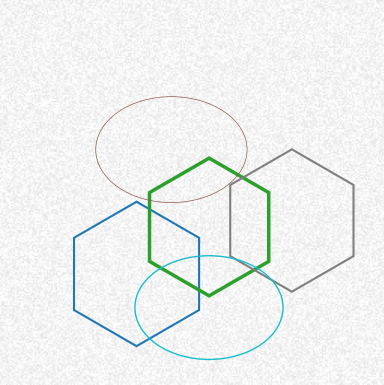[{"shape": "hexagon", "thickness": 1.5, "radius": 0.94, "center": [0.355, 0.288]}, {"shape": "hexagon", "thickness": 2.5, "radius": 0.89, "center": [0.543, 0.41]}, {"shape": "oval", "thickness": 0.5, "radius": 0.98, "center": [0.445, 0.611]}, {"shape": "hexagon", "thickness": 1.5, "radius": 0.92, "center": [0.758, 0.427]}, {"shape": "oval", "thickness": 1, "radius": 0.96, "center": [0.543, 0.201]}]